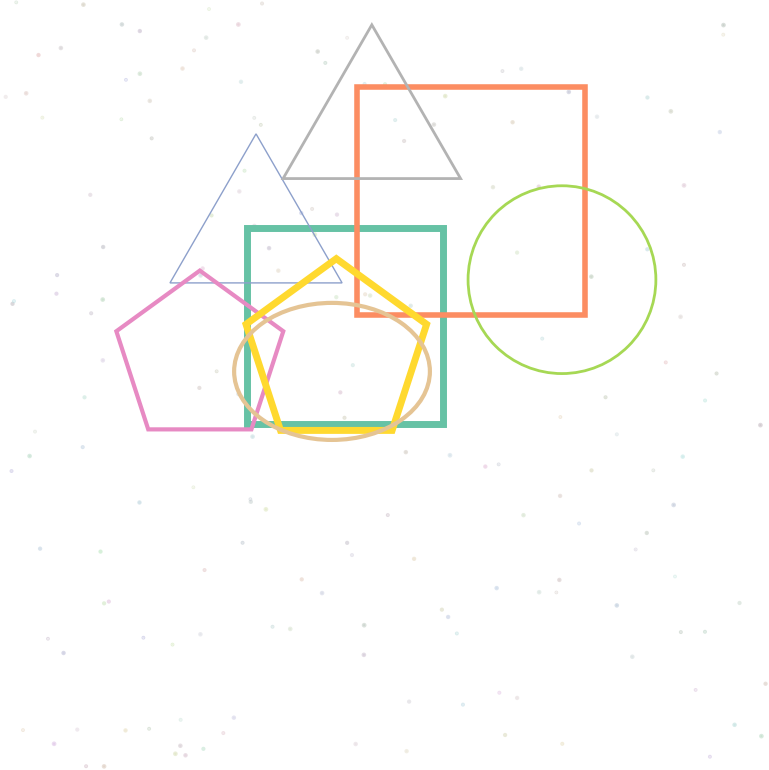[{"shape": "square", "thickness": 2.5, "radius": 0.64, "center": [0.448, 0.577]}, {"shape": "square", "thickness": 2, "radius": 0.74, "center": [0.612, 0.739]}, {"shape": "triangle", "thickness": 0.5, "radius": 0.65, "center": [0.333, 0.697]}, {"shape": "pentagon", "thickness": 1.5, "radius": 0.57, "center": [0.26, 0.535]}, {"shape": "circle", "thickness": 1, "radius": 0.61, "center": [0.73, 0.637]}, {"shape": "pentagon", "thickness": 2.5, "radius": 0.62, "center": [0.437, 0.541]}, {"shape": "oval", "thickness": 1.5, "radius": 0.64, "center": [0.431, 0.518]}, {"shape": "triangle", "thickness": 1, "radius": 0.67, "center": [0.483, 0.835]}]